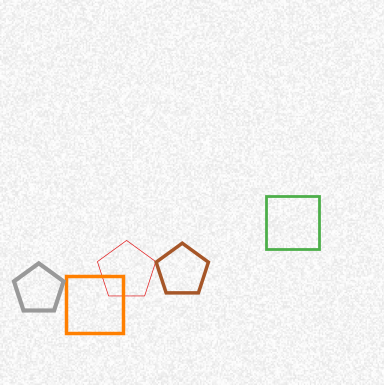[{"shape": "pentagon", "thickness": 0.5, "radius": 0.4, "center": [0.329, 0.296]}, {"shape": "square", "thickness": 2, "radius": 0.35, "center": [0.759, 0.422]}, {"shape": "square", "thickness": 2.5, "radius": 0.37, "center": [0.246, 0.21]}, {"shape": "pentagon", "thickness": 2.5, "radius": 0.36, "center": [0.473, 0.297]}, {"shape": "pentagon", "thickness": 3, "radius": 0.34, "center": [0.101, 0.248]}]